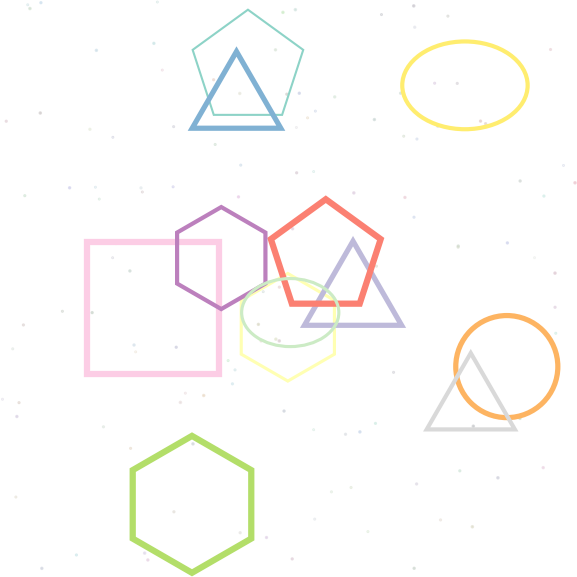[{"shape": "pentagon", "thickness": 1, "radius": 0.5, "center": [0.429, 0.882]}, {"shape": "hexagon", "thickness": 1.5, "radius": 0.47, "center": [0.498, 0.432]}, {"shape": "triangle", "thickness": 2.5, "radius": 0.49, "center": [0.611, 0.484]}, {"shape": "pentagon", "thickness": 3, "radius": 0.5, "center": [0.564, 0.554]}, {"shape": "triangle", "thickness": 2.5, "radius": 0.44, "center": [0.41, 0.821]}, {"shape": "circle", "thickness": 2.5, "radius": 0.44, "center": [0.878, 0.364]}, {"shape": "hexagon", "thickness": 3, "radius": 0.59, "center": [0.332, 0.126]}, {"shape": "square", "thickness": 3, "radius": 0.57, "center": [0.265, 0.466]}, {"shape": "triangle", "thickness": 2, "radius": 0.44, "center": [0.815, 0.3]}, {"shape": "hexagon", "thickness": 2, "radius": 0.44, "center": [0.383, 0.552]}, {"shape": "oval", "thickness": 1.5, "radius": 0.42, "center": [0.503, 0.458]}, {"shape": "oval", "thickness": 2, "radius": 0.54, "center": [0.805, 0.851]}]